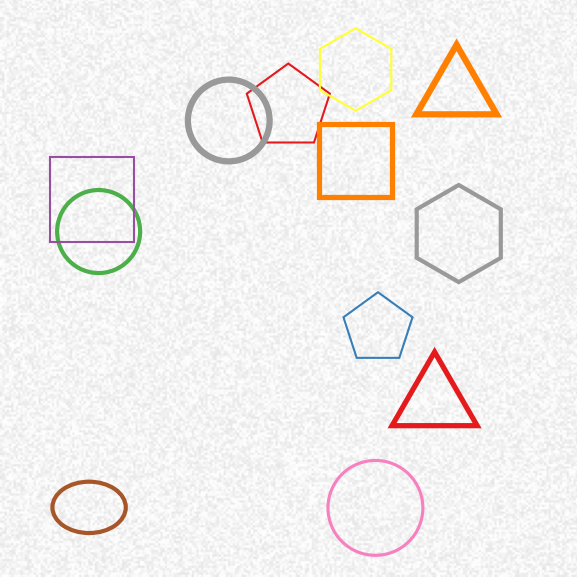[{"shape": "pentagon", "thickness": 1, "radius": 0.38, "center": [0.499, 0.814]}, {"shape": "triangle", "thickness": 2.5, "radius": 0.43, "center": [0.753, 0.305]}, {"shape": "pentagon", "thickness": 1, "radius": 0.31, "center": [0.655, 0.43]}, {"shape": "circle", "thickness": 2, "radius": 0.36, "center": [0.171, 0.598]}, {"shape": "square", "thickness": 1, "radius": 0.37, "center": [0.159, 0.653]}, {"shape": "triangle", "thickness": 3, "radius": 0.4, "center": [0.791, 0.841]}, {"shape": "square", "thickness": 2.5, "radius": 0.32, "center": [0.616, 0.721]}, {"shape": "hexagon", "thickness": 1, "radius": 0.36, "center": [0.616, 0.879]}, {"shape": "oval", "thickness": 2, "radius": 0.32, "center": [0.154, 0.121]}, {"shape": "circle", "thickness": 1.5, "radius": 0.41, "center": [0.65, 0.12]}, {"shape": "hexagon", "thickness": 2, "radius": 0.42, "center": [0.794, 0.595]}, {"shape": "circle", "thickness": 3, "radius": 0.35, "center": [0.396, 0.79]}]